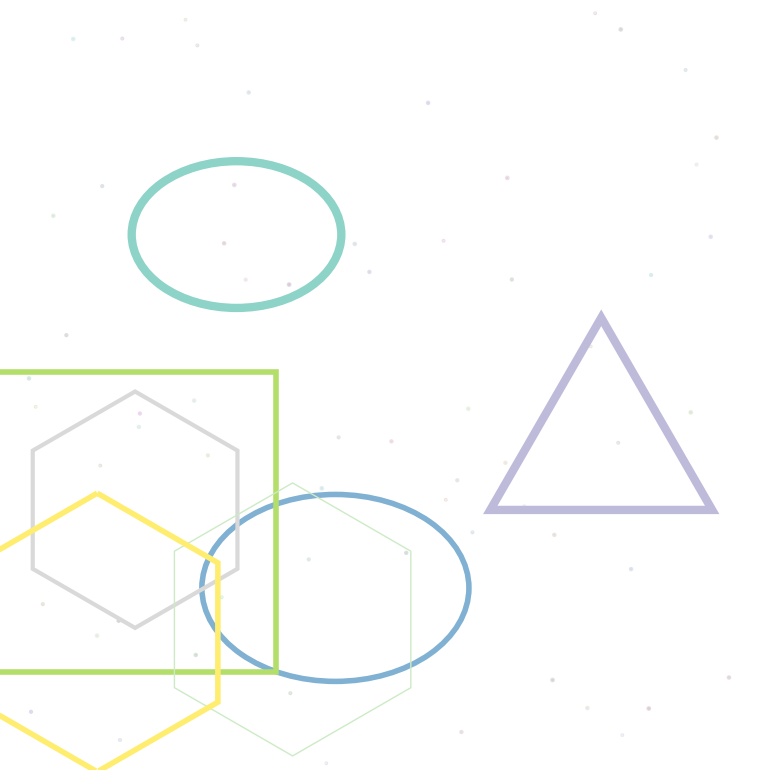[{"shape": "oval", "thickness": 3, "radius": 0.68, "center": [0.307, 0.695]}, {"shape": "triangle", "thickness": 3, "radius": 0.83, "center": [0.781, 0.421]}, {"shape": "oval", "thickness": 2, "radius": 0.87, "center": [0.436, 0.236]}, {"shape": "square", "thickness": 2, "radius": 0.98, "center": [0.163, 0.322]}, {"shape": "hexagon", "thickness": 1.5, "radius": 0.77, "center": [0.175, 0.338]}, {"shape": "hexagon", "thickness": 0.5, "radius": 0.89, "center": [0.38, 0.196]}, {"shape": "hexagon", "thickness": 2, "radius": 0.9, "center": [0.126, 0.179]}]